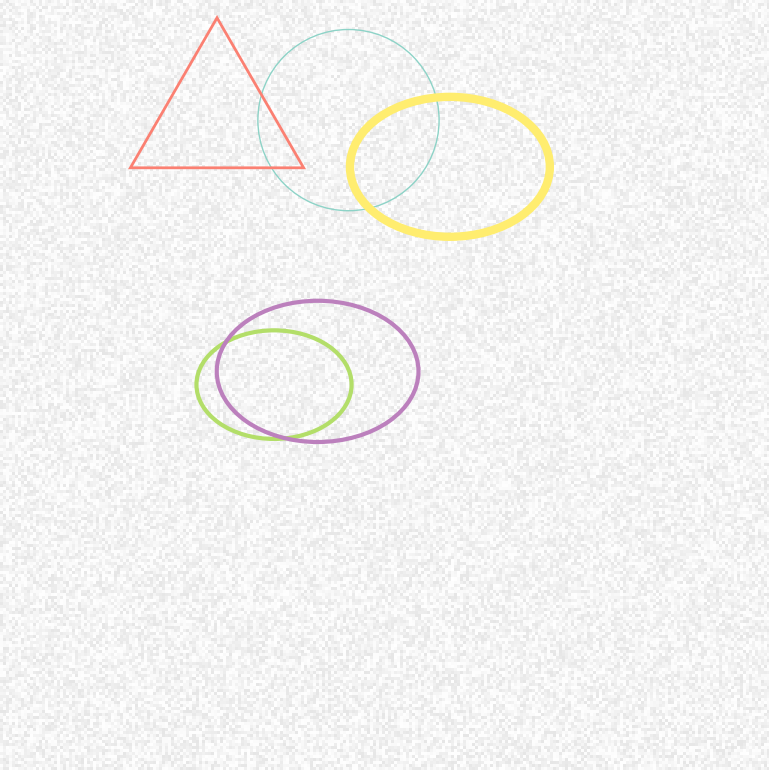[{"shape": "circle", "thickness": 0.5, "radius": 0.59, "center": [0.453, 0.844]}, {"shape": "triangle", "thickness": 1, "radius": 0.65, "center": [0.282, 0.847]}, {"shape": "oval", "thickness": 1.5, "radius": 0.5, "center": [0.356, 0.5]}, {"shape": "oval", "thickness": 1.5, "radius": 0.66, "center": [0.412, 0.518]}, {"shape": "oval", "thickness": 3, "radius": 0.65, "center": [0.584, 0.783]}]